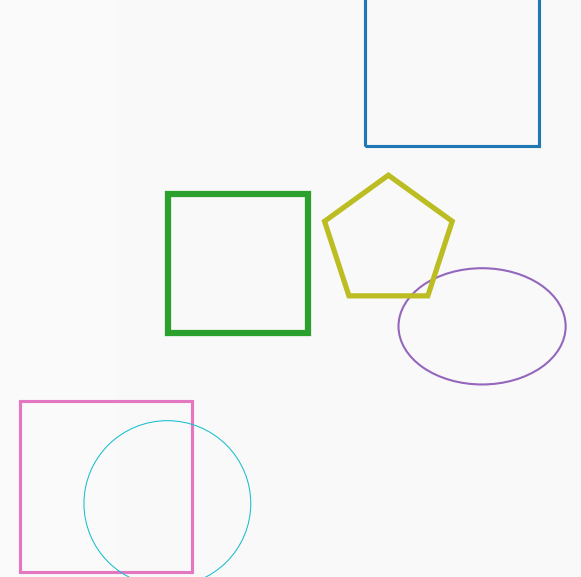[{"shape": "square", "thickness": 1.5, "radius": 0.75, "center": [0.778, 0.895]}, {"shape": "square", "thickness": 3, "radius": 0.6, "center": [0.409, 0.542]}, {"shape": "oval", "thickness": 1, "radius": 0.72, "center": [0.829, 0.434]}, {"shape": "square", "thickness": 1.5, "radius": 0.74, "center": [0.182, 0.157]}, {"shape": "pentagon", "thickness": 2.5, "radius": 0.58, "center": [0.668, 0.58]}, {"shape": "circle", "thickness": 0.5, "radius": 0.72, "center": [0.288, 0.127]}]